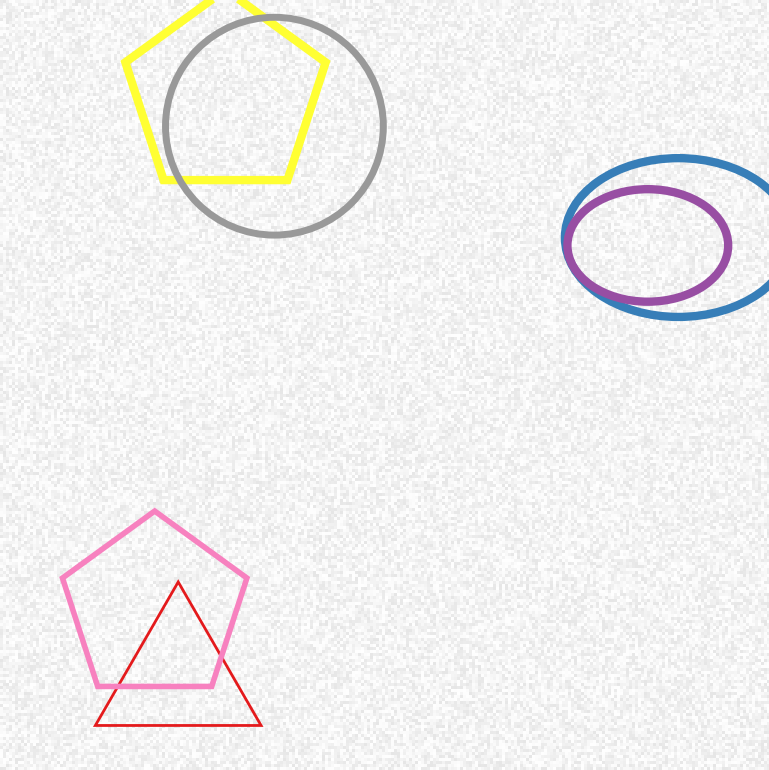[{"shape": "triangle", "thickness": 1, "radius": 0.62, "center": [0.231, 0.12]}, {"shape": "oval", "thickness": 3, "radius": 0.74, "center": [0.881, 0.691]}, {"shape": "oval", "thickness": 3, "radius": 0.52, "center": [0.841, 0.681]}, {"shape": "pentagon", "thickness": 3, "radius": 0.68, "center": [0.293, 0.877]}, {"shape": "pentagon", "thickness": 2, "radius": 0.63, "center": [0.201, 0.21]}, {"shape": "circle", "thickness": 2.5, "radius": 0.71, "center": [0.356, 0.836]}]